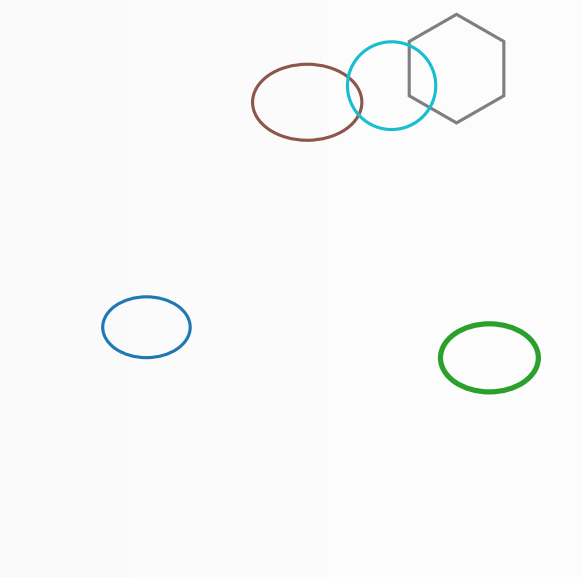[{"shape": "oval", "thickness": 1.5, "radius": 0.38, "center": [0.252, 0.432]}, {"shape": "oval", "thickness": 2.5, "radius": 0.42, "center": [0.842, 0.379]}, {"shape": "oval", "thickness": 1.5, "radius": 0.47, "center": [0.529, 0.822]}, {"shape": "hexagon", "thickness": 1.5, "radius": 0.47, "center": [0.785, 0.88]}, {"shape": "circle", "thickness": 1.5, "radius": 0.38, "center": [0.674, 0.851]}]